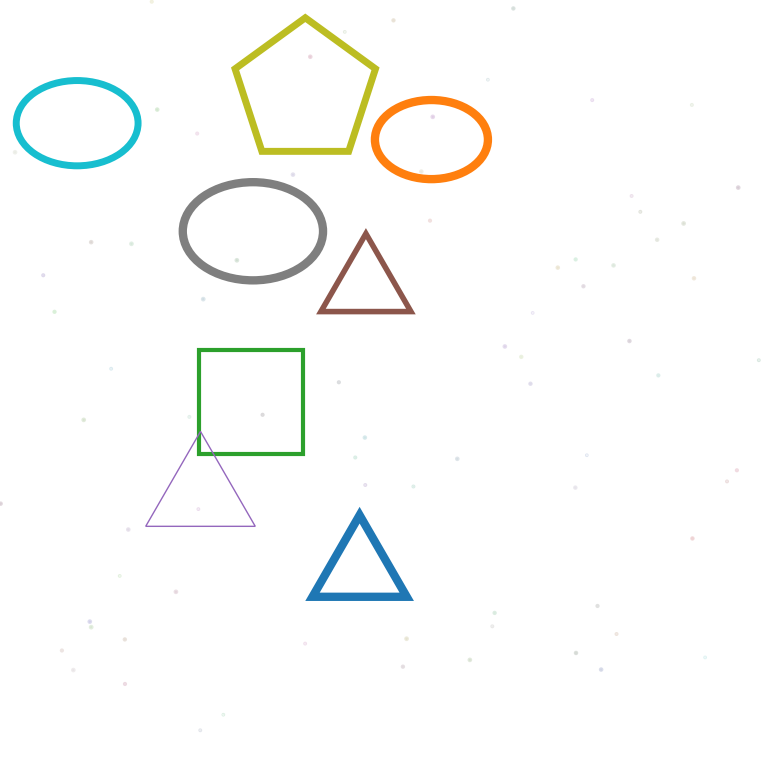[{"shape": "triangle", "thickness": 3, "radius": 0.35, "center": [0.467, 0.26]}, {"shape": "oval", "thickness": 3, "radius": 0.37, "center": [0.56, 0.819]}, {"shape": "square", "thickness": 1.5, "radius": 0.34, "center": [0.326, 0.478]}, {"shape": "triangle", "thickness": 0.5, "radius": 0.41, "center": [0.26, 0.358]}, {"shape": "triangle", "thickness": 2, "radius": 0.34, "center": [0.475, 0.629]}, {"shape": "oval", "thickness": 3, "radius": 0.46, "center": [0.328, 0.7]}, {"shape": "pentagon", "thickness": 2.5, "radius": 0.48, "center": [0.396, 0.881]}, {"shape": "oval", "thickness": 2.5, "radius": 0.4, "center": [0.1, 0.84]}]